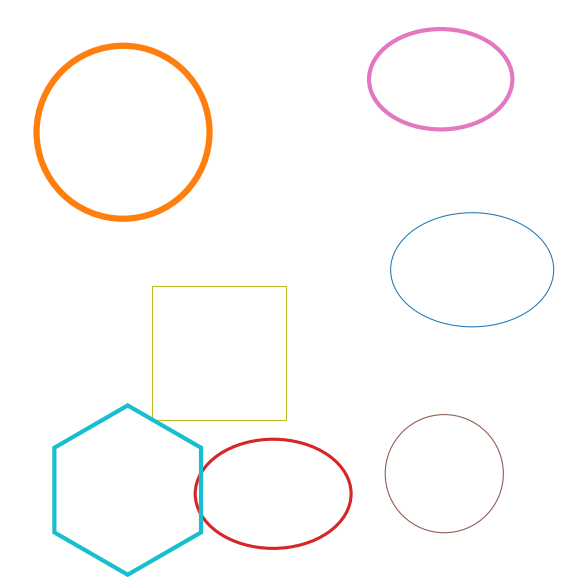[{"shape": "oval", "thickness": 0.5, "radius": 0.71, "center": [0.818, 0.532]}, {"shape": "circle", "thickness": 3, "radius": 0.75, "center": [0.213, 0.77]}, {"shape": "oval", "thickness": 1.5, "radius": 0.67, "center": [0.473, 0.144]}, {"shape": "circle", "thickness": 0.5, "radius": 0.51, "center": [0.769, 0.179]}, {"shape": "oval", "thickness": 2, "radius": 0.62, "center": [0.763, 0.862]}, {"shape": "square", "thickness": 0.5, "radius": 0.58, "center": [0.379, 0.387]}, {"shape": "hexagon", "thickness": 2, "radius": 0.73, "center": [0.221, 0.151]}]